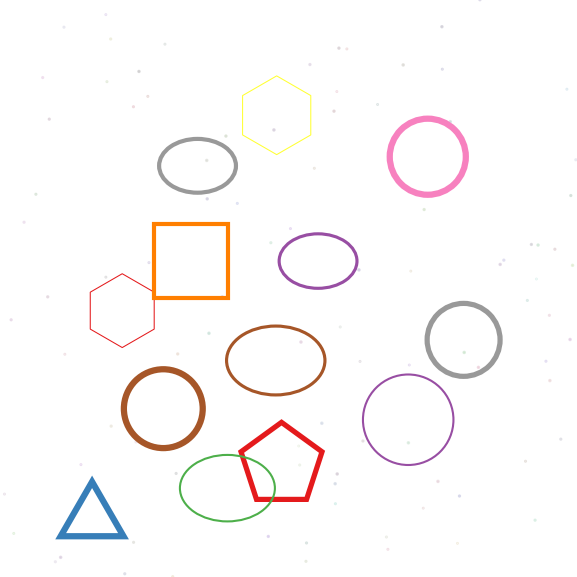[{"shape": "hexagon", "thickness": 0.5, "radius": 0.32, "center": [0.212, 0.461]}, {"shape": "pentagon", "thickness": 2.5, "radius": 0.37, "center": [0.487, 0.194]}, {"shape": "triangle", "thickness": 3, "radius": 0.31, "center": [0.159, 0.102]}, {"shape": "oval", "thickness": 1, "radius": 0.41, "center": [0.394, 0.154]}, {"shape": "oval", "thickness": 1.5, "radius": 0.34, "center": [0.551, 0.547]}, {"shape": "circle", "thickness": 1, "radius": 0.39, "center": [0.707, 0.272]}, {"shape": "square", "thickness": 2, "radius": 0.32, "center": [0.331, 0.548]}, {"shape": "hexagon", "thickness": 0.5, "radius": 0.34, "center": [0.479, 0.8]}, {"shape": "circle", "thickness": 3, "radius": 0.34, "center": [0.283, 0.291]}, {"shape": "oval", "thickness": 1.5, "radius": 0.43, "center": [0.477, 0.375]}, {"shape": "circle", "thickness": 3, "radius": 0.33, "center": [0.741, 0.728]}, {"shape": "circle", "thickness": 2.5, "radius": 0.32, "center": [0.803, 0.411]}, {"shape": "oval", "thickness": 2, "radius": 0.33, "center": [0.342, 0.712]}]